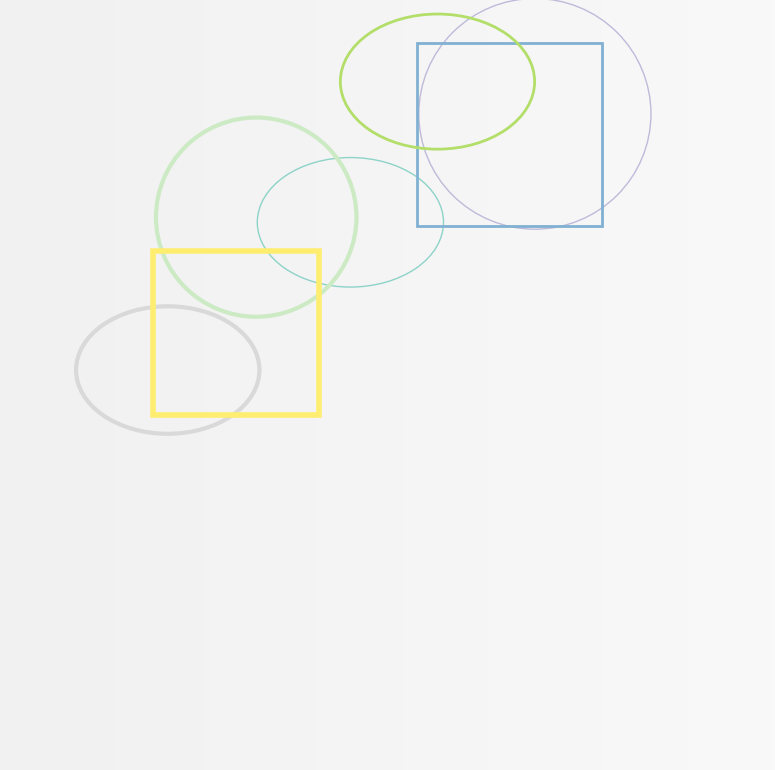[{"shape": "oval", "thickness": 0.5, "radius": 0.6, "center": [0.452, 0.711]}, {"shape": "circle", "thickness": 0.5, "radius": 0.75, "center": [0.69, 0.852]}, {"shape": "square", "thickness": 1, "radius": 0.59, "center": [0.658, 0.825]}, {"shape": "oval", "thickness": 1, "radius": 0.63, "center": [0.564, 0.894]}, {"shape": "oval", "thickness": 1.5, "radius": 0.59, "center": [0.216, 0.519]}, {"shape": "circle", "thickness": 1.5, "radius": 0.65, "center": [0.331, 0.718]}, {"shape": "square", "thickness": 2, "radius": 0.53, "center": [0.305, 0.568]}]